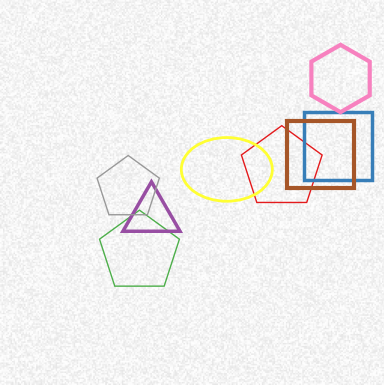[{"shape": "pentagon", "thickness": 1, "radius": 0.55, "center": [0.732, 0.563]}, {"shape": "square", "thickness": 2.5, "radius": 0.44, "center": [0.878, 0.62]}, {"shape": "pentagon", "thickness": 1, "radius": 0.55, "center": [0.362, 0.345]}, {"shape": "triangle", "thickness": 2.5, "radius": 0.43, "center": [0.393, 0.442]}, {"shape": "oval", "thickness": 2, "radius": 0.59, "center": [0.589, 0.56]}, {"shape": "square", "thickness": 3, "radius": 0.44, "center": [0.831, 0.598]}, {"shape": "hexagon", "thickness": 3, "radius": 0.44, "center": [0.885, 0.796]}, {"shape": "pentagon", "thickness": 1, "radius": 0.43, "center": [0.333, 0.511]}]